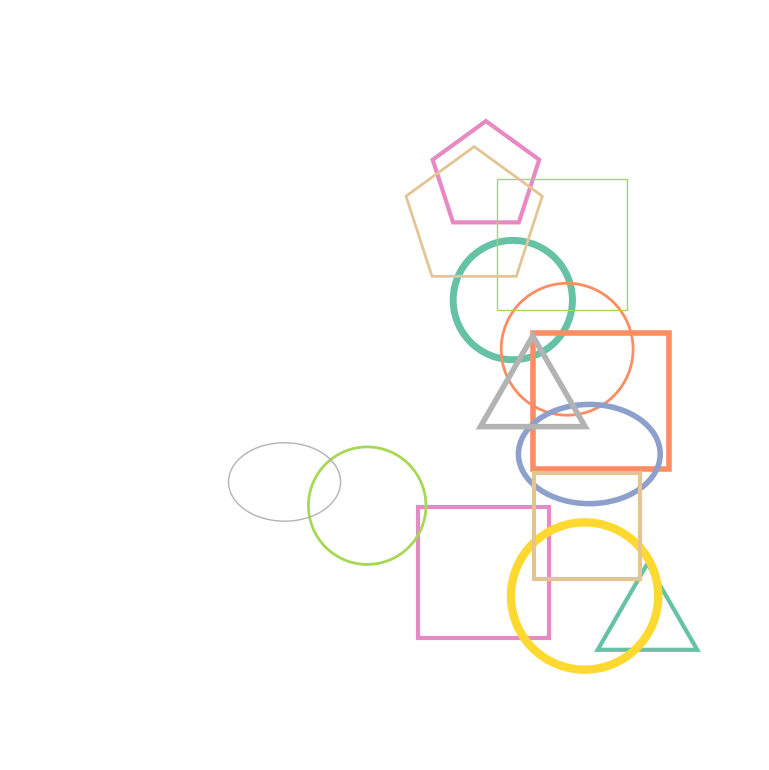[{"shape": "circle", "thickness": 2.5, "radius": 0.39, "center": [0.666, 0.61]}, {"shape": "triangle", "thickness": 1.5, "radius": 0.37, "center": [0.841, 0.193]}, {"shape": "circle", "thickness": 1, "radius": 0.43, "center": [0.737, 0.546]}, {"shape": "square", "thickness": 2, "radius": 0.44, "center": [0.78, 0.479]}, {"shape": "oval", "thickness": 2, "radius": 0.46, "center": [0.765, 0.41]}, {"shape": "pentagon", "thickness": 1.5, "radius": 0.36, "center": [0.631, 0.77]}, {"shape": "square", "thickness": 1.5, "radius": 0.43, "center": [0.628, 0.256]}, {"shape": "circle", "thickness": 1, "radius": 0.38, "center": [0.477, 0.343]}, {"shape": "square", "thickness": 0.5, "radius": 0.42, "center": [0.73, 0.682]}, {"shape": "circle", "thickness": 3, "radius": 0.48, "center": [0.759, 0.226]}, {"shape": "pentagon", "thickness": 1, "radius": 0.47, "center": [0.616, 0.716]}, {"shape": "square", "thickness": 1.5, "radius": 0.35, "center": [0.762, 0.317]}, {"shape": "triangle", "thickness": 2, "radius": 0.39, "center": [0.692, 0.485]}, {"shape": "oval", "thickness": 0.5, "radius": 0.36, "center": [0.37, 0.374]}]